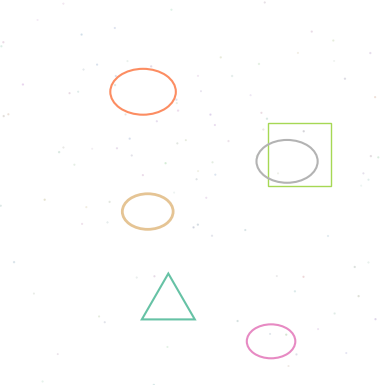[{"shape": "triangle", "thickness": 1.5, "radius": 0.4, "center": [0.437, 0.21]}, {"shape": "oval", "thickness": 1.5, "radius": 0.43, "center": [0.372, 0.762]}, {"shape": "oval", "thickness": 1.5, "radius": 0.32, "center": [0.704, 0.113]}, {"shape": "square", "thickness": 1, "radius": 0.41, "center": [0.778, 0.599]}, {"shape": "oval", "thickness": 2, "radius": 0.33, "center": [0.384, 0.451]}, {"shape": "oval", "thickness": 1.5, "radius": 0.4, "center": [0.746, 0.581]}]